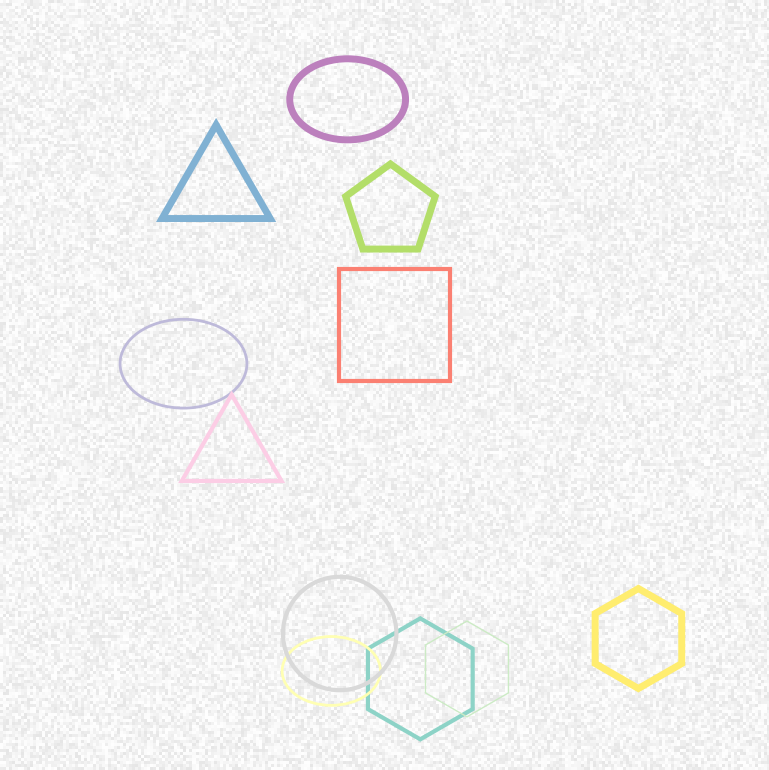[{"shape": "hexagon", "thickness": 1.5, "radius": 0.39, "center": [0.546, 0.118]}, {"shape": "oval", "thickness": 1, "radius": 0.32, "center": [0.43, 0.129]}, {"shape": "oval", "thickness": 1, "radius": 0.41, "center": [0.238, 0.528]}, {"shape": "square", "thickness": 1.5, "radius": 0.36, "center": [0.513, 0.578]}, {"shape": "triangle", "thickness": 2.5, "radius": 0.41, "center": [0.281, 0.757]}, {"shape": "pentagon", "thickness": 2.5, "radius": 0.31, "center": [0.507, 0.726]}, {"shape": "triangle", "thickness": 1.5, "radius": 0.37, "center": [0.301, 0.413]}, {"shape": "circle", "thickness": 1.5, "radius": 0.37, "center": [0.441, 0.177]}, {"shape": "oval", "thickness": 2.5, "radius": 0.38, "center": [0.451, 0.871]}, {"shape": "hexagon", "thickness": 0.5, "radius": 0.31, "center": [0.606, 0.131]}, {"shape": "hexagon", "thickness": 2.5, "radius": 0.32, "center": [0.829, 0.171]}]